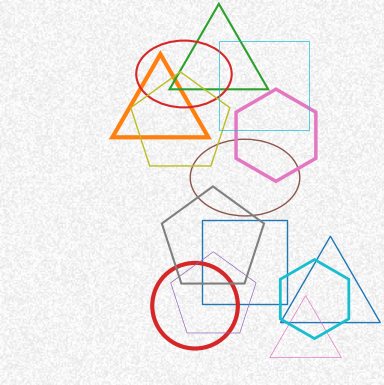[{"shape": "triangle", "thickness": 1, "radius": 0.75, "center": [0.858, 0.237]}, {"shape": "square", "thickness": 1, "radius": 0.55, "center": [0.635, 0.32]}, {"shape": "triangle", "thickness": 3, "radius": 0.72, "center": [0.417, 0.715]}, {"shape": "triangle", "thickness": 1.5, "radius": 0.74, "center": [0.568, 0.842]}, {"shape": "circle", "thickness": 3, "radius": 0.56, "center": [0.507, 0.206]}, {"shape": "oval", "thickness": 1.5, "radius": 0.62, "center": [0.478, 0.808]}, {"shape": "pentagon", "thickness": 0.5, "radius": 0.58, "center": [0.554, 0.229]}, {"shape": "oval", "thickness": 1, "radius": 0.71, "center": [0.636, 0.539]}, {"shape": "hexagon", "thickness": 2.5, "radius": 0.6, "center": [0.717, 0.649]}, {"shape": "triangle", "thickness": 0.5, "radius": 0.54, "center": [0.794, 0.125]}, {"shape": "pentagon", "thickness": 1.5, "radius": 0.7, "center": [0.553, 0.376]}, {"shape": "pentagon", "thickness": 1, "radius": 0.68, "center": [0.468, 0.678]}, {"shape": "square", "thickness": 0.5, "radius": 0.58, "center": [0.686, 0.777]}, {"shape": "hexagon", "thickness": 2, "radius": 0.51, "center": [0.817, 0.223]}]